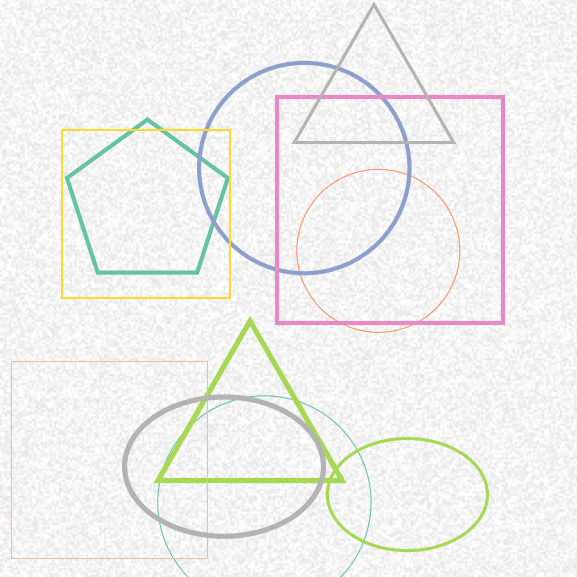[{"shape": "pentagon", "thickness": 2, "radius": 0.73, "center": [0.255, 0.646]}, {"shape": "circle", "thickness": 0.5, "radius": 0.92, "center": [0.458, 0.129]}, {"shape": "circle", "thickness": 0.5, "radius": 0.71, "center": [0.655, 0.565]}, {"shape": "circle", "thickness": 2, "radius": 0.91, "center": [0.527, 0.708]}, {"shape": "square", "thickness": 2, "radius": 0.98, "center": [0.676, 0.636]}, {"shape": "oval", "thickness": 1.5, "radius": 0.69, "center": [0.705, 0.143]}, {"shape": "triangle", "thickness": 2.5, "radius": 0.92, "center": [0.433, 0.259]}, {"shape": "square", "thickness": 1, "radius": 0.73, "center": [0.252, 0.628]}, {"shape": "square", "thickness": 0.5, "radius": 0.85, "center": [0.189, 0.204]}, {"shape": "oval", "thickness": 2.5, "radius": 0.86, "center": [0.388, 0.191]}, {"shape": "triangle", "thickness": 1.5, "radius": 0.8, "center": [0.648, 0.832]}]